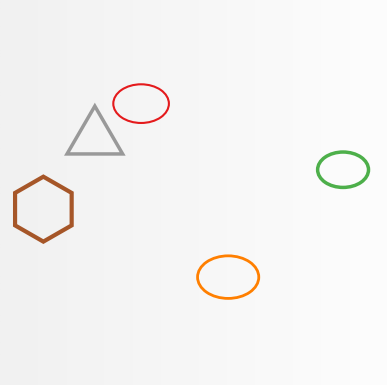[{"shape": "oval", "thickness": 1.5, "radius": 0.36, "center": [0.364, 0.731]}, {"shape": "oval", "thickness": 2.5, "radius": 0.33, "center": [0.885, 0.559]}, {"shape": "oval", "thickness": 2, "radius": 0.39, "center": [0.589, 0.28]}, {"shape": "hexagon", "thickness": 3, "radius": 0.42, "center": [0.112, 0.457]}, {"shape": "triangle", "thickness": 2.5, "radius": 0.41, "center": [0.245, 0.642]}]